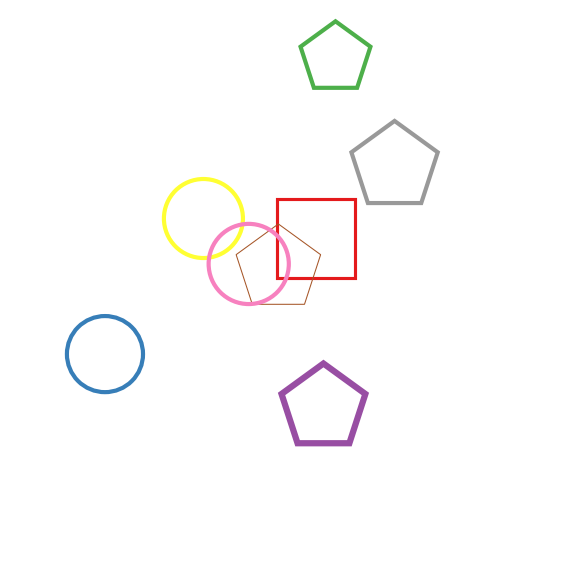[{"shape": "square", "thickness": 1.5, "radius": 0.34, "center": [0.547, 0.586]}, {"shape": "circle", "thickness": 2, "radius": 0.33, "center": [0.182, 0.386]}, {"shape": "pentagon", "thickness": 2, "radius": 0.32, "center": [0.581, 0.899]}, {"shape": "pentagon", "thickness": 3, "radius": 0.38, "center": [0.56, 0.293]}, {"shape": "circle", "thickness": 2, "radius": 0.34, "center": [0.352, 0.621]}, {"shape": "pentagon", "thickness": 0.5, "radius": 0.38, "center": [0.482, 0.534]}, {"shape": "circle", "thickness": 2, "radius": 0.35, "center": [0.431, 0.542]}, {"shape": "pentagon", "thickness": 2, "radius": 0.39, "center": [0.683, 0.711]}]